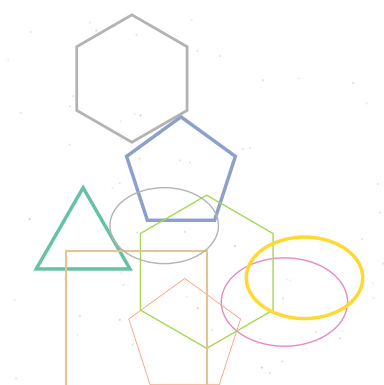[{"shape": "triangle", "thickness": 2.5, "radius": 0.7, "center": [0.216, 0.372]}, {"shape": "pentagon", "thickness": 0.5, "radius": 0.76, "center": [0.48, 0.124]}, {"shape": "pentagon", "thickness": 2.5, "radius": 0.74, "center": [0.47, 0.548]}, {"shape": "oval", "thickness": 1, "radius": 0.82, "center": [0.739, 0.216]}, {"shape": "hexagon", "thickness": 1, "radius": 0.99, "center": [0.537, 0.294]}, {"shape": "oval", "thickness": 2.5, "radius": 0.76, "center": [0.791, 0.278]}, {"shape": "square", "thickness": 1.5, "radius": 0.91, "center": [0.354, 0.166]}, {"shape": "hexagon", "thickness": 2, "radius": 0.83, "center": [0.343, 0.796]}, {"shape": "oval", "thickness": 1, "radius": 0.7, "center": [0.426, 0.414]}]